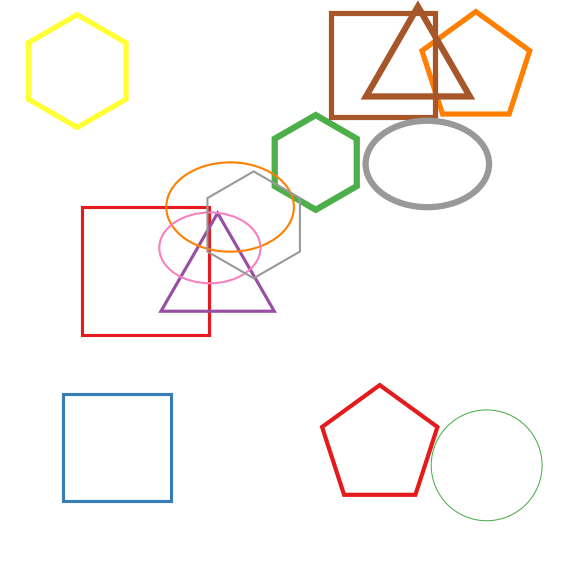[{"shape": "pentagon", "thickness": 2, "radius": 0.53, "center": [0.658, 0.227]}, {"shape": "square", "thickness": 1.5, "radius": 0.55, "center": [0.252, 0.53]}, {"shape": "square", "thickness": 1.5, "radius": 0.47, "center": [0.202, 0.224]}, {"shape": "circle", "thickness": 0.5, "radius": 0.48, "center": [0.843, 0.193]}, {"shape": "hexagon", "thickness": 3, "radius": 0.41, "center": [0.547, 0.718]}, {"shape": "triangle", "thickness": 1.5, "radius": 0.57, "center": [0.377, 0.517]}, {"shape": "oval", "thickness": 1, "radius": 0.55, "center": [0.398, 0.641]}, {"shape": "pentagon", "thickness": 2.5, "radius": 0.49, "center": [0.824, 0.881]}, {"shape": "hexagon", "thickness": 2.5, "radius": 0.49, "center": [0.134, 0.876]}, {"shape": "square", "thickness": 2.5, "radius": 0.45, "center": [0.663, 0.886]}, {"shape": "triangle", "thickness": 3, "radius": 0.52, "center": [0.724, 0.884]}, {"shape": "oval", "thickness": 1, "radius": 0.44, "center": [0.363, 0.57]}, {"shape": "hexagon", "thickness": 1, "radius": 0.46, "center": [0.439, 0.61]}, {"shape": "oval", "thickness": 3, "radius": 0.53, "center": [0.74, 0.715]}]